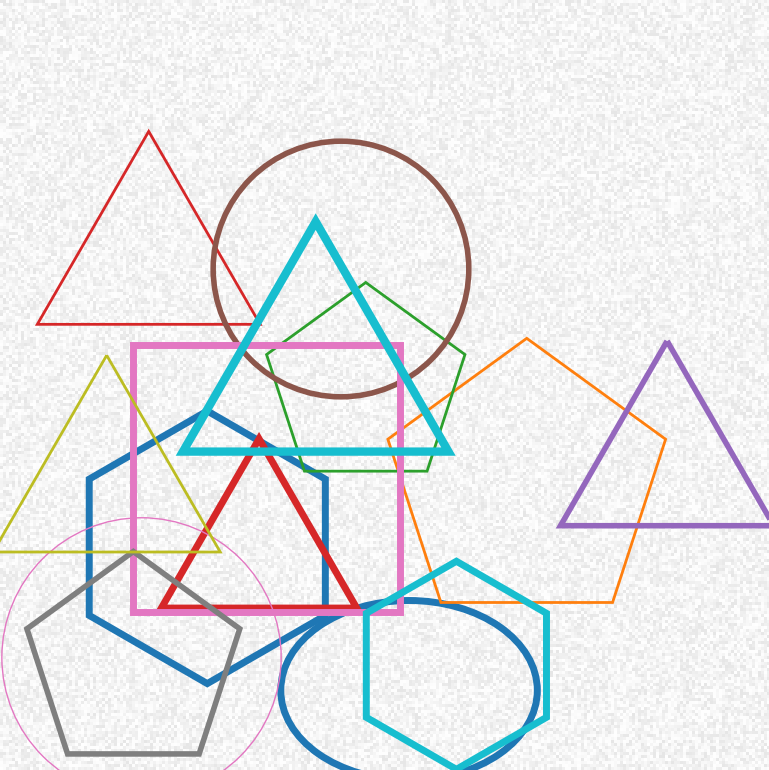[{"shape": "hexagon", "thickness": 2.5, "radius": 0.89, "center": [0.269, 0.289]}, {"shape": "oval", "thickness": 2.5, "radius": 0.83, "center": [0.531, 0.104]}, {"shape": "pentagon", "thickness": 1, "radius": 0.95, "center": [0.684, 0.371]}, {"shape": "pentagon", "thickness": 1, "radius": 0.68, "center": [0.475, 0.498]}, {"shape": "triangle", "thickness": 2.5, "radius": 0.73, "center": [0.336, 0.284]}, {"shape": "triangle", "thickness": 1, "radius": 0.84, "center": [0.193, 0.662]}, {"shape": "triangle", "thickness": 2, "radius": 0.8, "center": [0.866, 0.397]}, {"shape": "circle", "thickness": 2, "radius": 0.83, "center": [0.443, 0.651]}, {"shape": "circle", "thickness": 0.5, "radius": 0.91, "center": [0.184, 0.146]}, {"shape": "square", "thickness": 2.5, "radius": 0.87, "center": [0.346, 0.379]}, {"shape": "pentagon", "thickness": 2, "radius": 0.73, "center": [0.173, 0.138]}, {"shape": "triangle", "thickness": 1, "radius": 0.85, "center": [0.139, 0.368]}, {"shape": "triangle", "thickness": 3, "radius": 1.0, "center": [0.41, 0.513]}, {"shape": "hexagon", "thickness": 2.5, "radius": 0.68, "center": [0.593, 0.136]}]